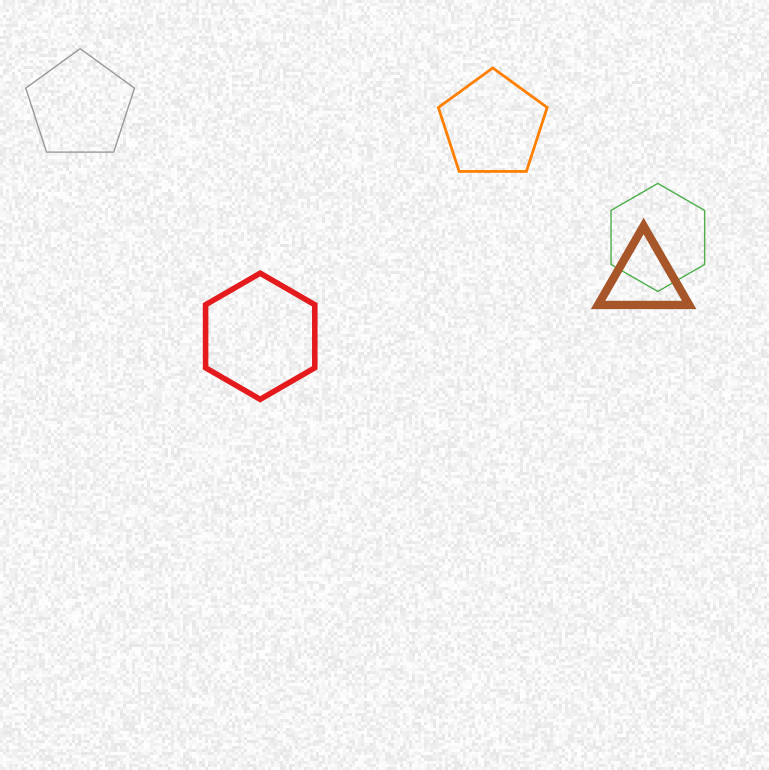[{"shape": "hexagon", "thickness": 2, "radius": 0.41, "center": [0.338, 0.563]}, {"shape": "hexagon", "thickness": 0.5, "radius": 0.35, "center": [0.854, 0.692]}, {"shape": "pentagon", "thickness": 1, "radius": 0.37, "center": [0.64, 0.837]}, {"shape": "triangle", "thickness": 3, "radius": 0.34, "center": [0.836, 0.638]}, {"shape": "pentagon", "thickness": 0.5, "radius": 0.37, "center": [0.104, 0.863]}]